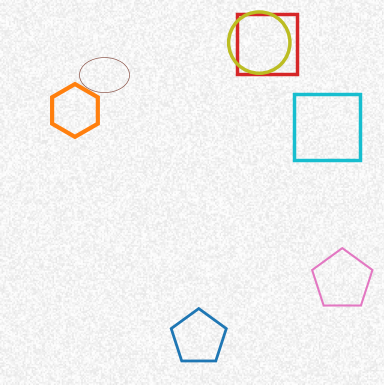[{"shape": "pentagon", "thickness": 2, "radius": 0.38, "center": [0.516, 0.123]}, {"shape": "hexagon", "thickness": 3, "radius": 0.34, "center": [0.195, 0.713]}, {"shape": "square", "thickness": 2.5, "radius": 0.39, "center": [0.694, 0.886]}, {"shape": "oval", "thickness": 0.5, "radius": 0.33, "center": [0.271, 0.805]}, {"shape": "pentagon", "thickness": 1.5, "radius": 0.41, "center": [0.889, 0.273]}, {"shape": "circle", "thickness": 2.5, "radius": 0.4, "center": [0.673, 0.889]}, {"shape": "square", "thickness": 2.5, "radius": 0.43, "center": [0.849, 0.671]}]